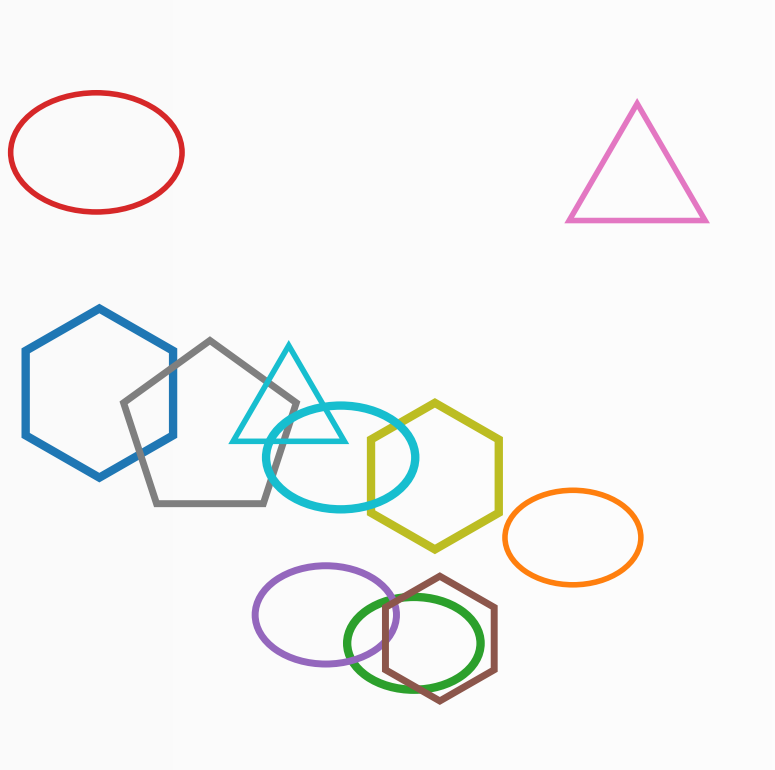[{"shape": "hexagon", "thickness": 3, "radius": 0.55, "center": [0.128, 0.49]}, {"shape": "oval", "thickness": 2, "radius": 0.44, "center": [0.739, 0.302]}, {"shape": "oval", "thickness": 3, "radius": 0.43, "center": [0.534, 0.165]}, {"shape": "oval", "thickness": 2, "radius": 0.55, "center": [0.124, 0.802]}, {"shape": "oval", "thickness": 2.5, "radius": 0.46, "center": [0.42, 0.201]}, {"shape": "hexagon", "thickness": 2.5, "radius": 0.41, "center": [0.568, 0.171]}, {"shape": "triangle", "thickness": 2, "radius": 0.51, "center": [0.822, 0.764]}, {"shape": "pentagon", "thickness": 2.5, "radius": 0.59, "center": [0.271, 0.441]}, {"shape": "hexagon", "thickness": 3, "radius": 0.48, "center": [0.561, 0.382]}, {"shape": "triangle", "thickness": 2, "radius": 0.41, "center": [0.373, 0.468]}, {"shape": "oval", "thickness": 3, "radius": 0.48, "center": [0.44, 0.406]}]